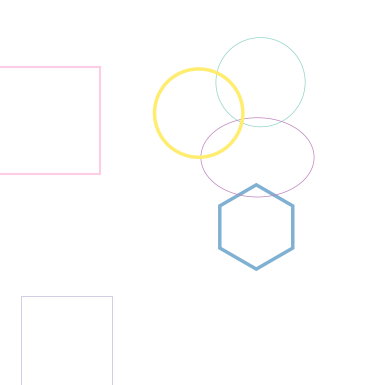[{"shape": "circle", "thickness": 0.5, "radius": 0.58, "center": [0.677, 0.786]}, {"shape": "square", "thickness": 0.5, "radius": 0.59, "center": [0.173, 0.113]}, {"shape": "hexagon", "thickness": 2.5, "radius": 0.55, "center": [0.666, 0.41]}, {"shape": "square", "thickness": 1.5, "radius": 0.69, "center": [0.122, 0.687]}, {"shape": "oval", "thickness": 0.5, "radius": 0.74, "center": [0.669, 0.591]}, {"shape": "circle", "thickness": 2.5, "radius": 0.57, "center": [0.516, 0.706]}]